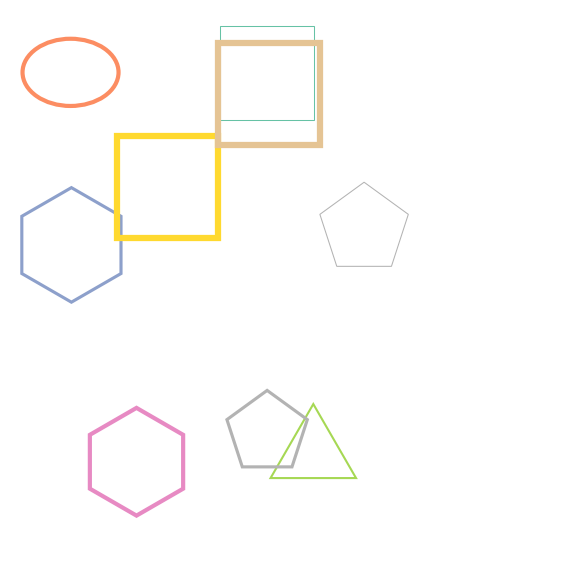[{"shape": "square", "thickness": 0.5, "radius": 0.41, "center": [0.462, 0.872]}, {"shape": "oval", "thickness": 2, "radius": 0.42, "center": [0.122, 0.874]}, {"shape": "hexagon", "thickness": 1.5, "radius": 0.5, "center": [0.124, 0.575]}, {"shape": "hexagon", "thickness": 2, "radius": 0.47, "center": [0.236, 0.2]}, {"shape": "triangle", "thickness": 1, "radius": 0.43, "center": [0.543, 0.214]}, {"shape": "square", "thickness": 3, "radius": 0.44, "center": [0.29, 0.676]}, {"shape": "square", "thickness": 3, "radius": 0.44, "center": [0.465, 0.836]}, {"shape": "pentagon", "thickness": 0.5, "radius": 0.4, "center": [0.63, 0.603]}, {"shape": "pentagon", "thickness": 1.5, "radius": 0.37, "center": [0.463, 0.25]}]